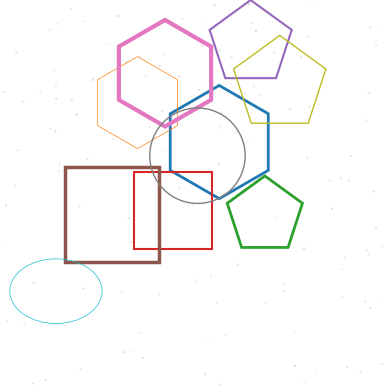[{"shape": "hexagon", "thickness": 2, "radius": 0.74, "center": [0.569, 0.631]}, {"shape": "hexagon", "thickness": 0.5, "radius": 0.6, "center": [0.357, 0.734]}, {"shape": "pentagon", "thickness": 2, "radius": 0.51, "center": [0.688, 0.44]}, {"shape": "square", "thickness": 1.5, "radius": 0.5, "center": [0.449, 0.453]}, {"shape": "pentagon", "thickness": 1.5, "radius": 0.56, "center": [0.651, 0.888]}, {"shape": "square", "thickness": 2.5, "radius": 0.61, "center": [0.29, 0.443]}, {"shape": "hexagon", "thickness": 3, "radius": 0.69, "center": [0.429, 0.81]}, {"shape": "circle", "thickness": 1, "radius": 0.62, "center": [0.513, 0.596]}, {"shape": "pentagon", "thickness": 1, "radius": 0.63, "center": [0.727, 0.782]}, {"shape": "oval", "thickness": 0.5, "radius": 0.6, "center": [0.145, 0.244]}]